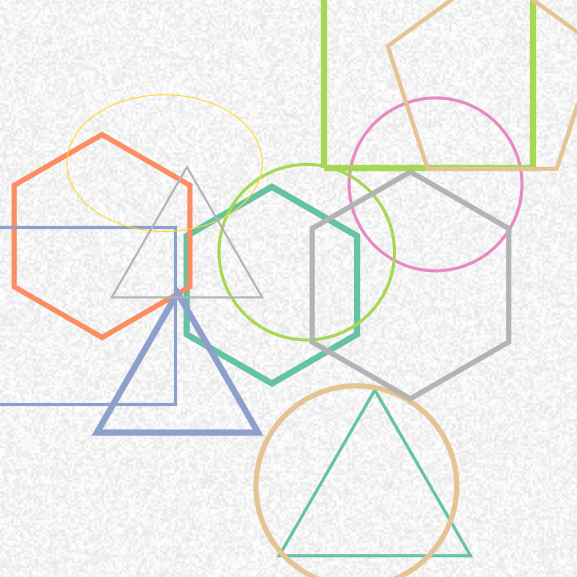[{"shape": "triangle", "thickness": 1.5, "radius": 0.96, "center": [0.649, 0.132]}, {"shape": "hexagon", "thickness": 3, "radius": 0.85, "center": [0.471, 0.505]}, {"shape": "hexagon", "thickness": 2.5, "radius": 0.88, "center": [0.177, 0.59]}, {"shape": "triangle", "thickness": 3, "radius": 0.81, "center": [0.307, 0.331]}, {"shape": "square", "thickness": 1.5, "radius": 0.77, "center": [0.149, 0.453]}, {"shape": "circle", "thickness": 1.5, "radius": 0.75, "center": [0.754, 0.68]}, {"shape": "square", "thickness": 3, "radius": 0.91, "center": [0.742, 0.889]}, {"shape": "circle", "thickness": 1.5, "radius": 0.76, "center": [0.531, 0.563]}, {"shape": "oval", "thickness": 0.5, "radius": 0.85, "center": [0.285, 0.717]}, {"shape": "pentagon", "thickness": 2, "radius": 0.95, "center": [0.852, 0.861]}, {"shape": "circle", "thickness": 2.5, "radius": 0.87, "center": [0.617, 0.157]}, {"shape": "triangle", "thickness": 1, "radius": 0.75, "center": [0.324, 0.559]}, {"shape": "hexagon", "thickness": 2.5, "radius": 0.98, "center": [0.711, 0.505]}]